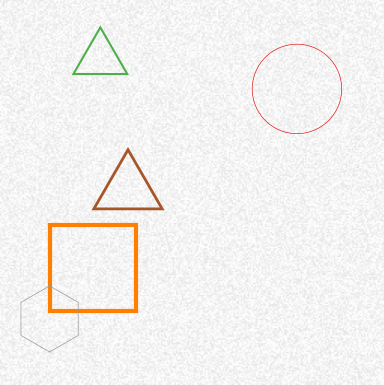[{"shape": "circle", "thickness": 0.5, "radius": 0.58, "center": [0.771, 0.769]}, {"shape": "triangle", "thickness": 1.5, "radius": 0.4, "center": [0.261, 0.848]}, {"shape": "square", "thickness": 3, "radius": 0.56, "center": [0.241, 0.304]}, {"shape": "triangle", "thickness": 2, "radius": 0.51, "center": [0.333, 0.509]}, {"shape": "hexagon", "thickness": 0.5, "radius": 0.43, "center": [0.129, 0.172]}]